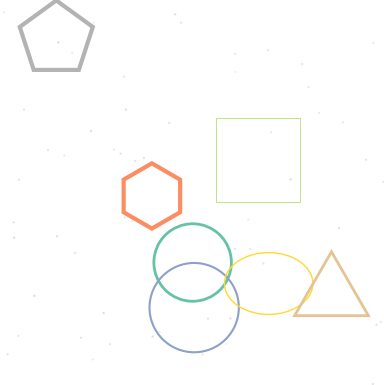[{"shape": "circle", "thickness": 2, "radius": 0.5, "center": [0.5, 0.318]}, {"shape": "hexagon", "thickness": 3, "radius": 0.42, "center": [0.394, 0.491]}, {"shape": "circle", "thickness": 1.5, "radius": 0.58, "center": [0.504, 0.201]}, {"shape": "square", "thickness": 0.5, "radius": 0.55, "center": [0.67, 0.585]}, {"shape": "oval", "thickness": 1, "radius": 0.57, "center": [0.698, 0.264]}, {"shape": "triangle", "thickness": 2, "radius": 0.55, "center": [0.861, 0.235]}, {"shape": "pentagon", "thickness": 3, "radius": 0.5, "center": [0.146, 0.899]}]